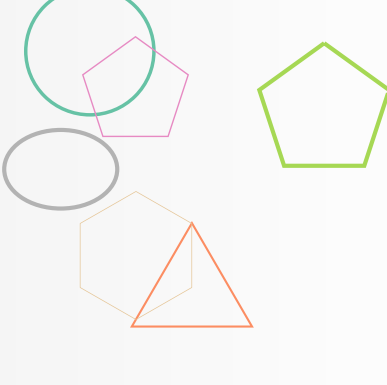[{"shape": "circle", "thickness": 2.5, "radius": 0.83, "center": [0.232, 0.867]}, {"shape": "triangle", "thickness": 1.5, "radius": 0.9, "center": [0.495, 0.241]}, {"shape": "pentagon", "thickness": 1, "radius": 0.72, "center": [0.35, 0.761]}, {"shape": "pentagon", "thickness": 3, "radius": 0.88, "center": [0.837, 0.712]}, {"shape": "hexagon", "thickness": 0.5, "radius": 0.83, "center": [0.351, 0.336]}, {"shape": "oval", "thickness": 3, "radius": 0.73, "center": [0.157, 0.56]}]